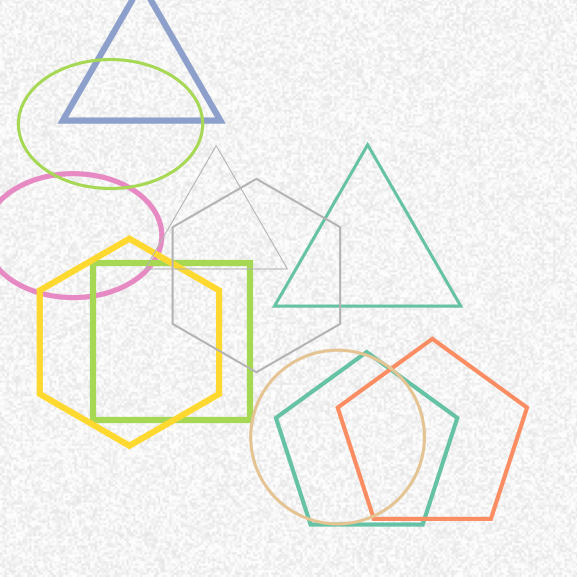[{"shape": "pentagon", "thickness": 2, "radius": 0.83, "center": [0.635, 0.224]}, {"shape": "triangle", "thickness": 1.5, "radius": 0.93, "center": [0.637, 0.562]}, {"shape": "pentagon", "thickness": 2, "radius": 0.86, "center": [0.749, 0.24]}, {"shape": "triangle", "thickness": 3, "radius": 0.79, "center": [0.245, 0.869]}, {"shape": "oval", "thickness": 2.5, "radius": 0.77, "center": [0.127, 0.591]}, {"shape": "oval", "thickness": 1.5, "radius": 0.8, "center": [0.191, 0.784]}, {"shape": "square", "thickness": 3, "radius": 0.68, "center": [0.298, 0.407]}, {"shape": "hexagon", "thickness": 3, "radius": 0.9, "center": [0.224, 0.407]}, {"shape": "circle", "thickness": 1.5, "radius": 0.75, "center": [0.585, 0.242]}, {"shape": "triangle", "thickness": 0.5, "radius": 0.71, "center": [0.374, 0.605]}, {"shape": "hexagon", "thickness": 1, "radius": 0.84, "center": [0.444, 0.522]}]